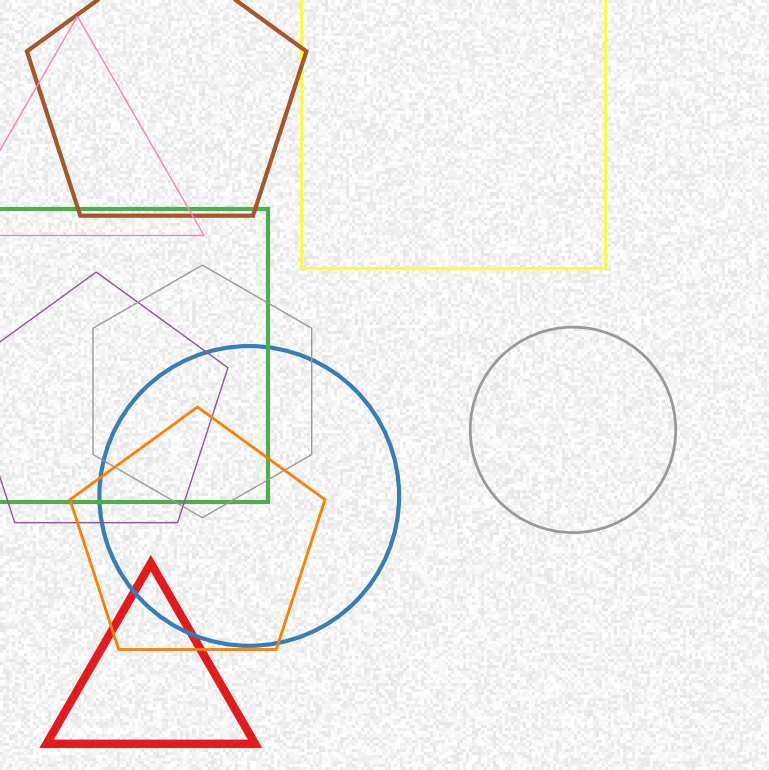[{"shape": "triangle", "thickness": 3, "radius": 0.78, "center": [0.196, 0.112]}, {"shape": "circle", "thickness": 1.5, "radius": 0.97, "center": [0.324, 0.356]}, {"shape": "square", "thickness": 1.5, "radius": 0.95, "center": [0.158, 0.538]}, {"shape": "pentagon", "thickness": 0.5, "radius": 0.9, "center": [0.125, 0.467]}, {"shape": "pentagon", "thickness": 1, "radius": 0.87, "center": [0.256, 0.297]}, {"shape": "square", "thickness": 1, "radius": 0.99, "center": [0.589, 0.849]}, {"shape": "pentagon", "thickness": 1.5, "radius": 0.95, "center": [0.216, 0.874]}, {"shape": "triangle", "thickness": 0.5, "radius": 0.95, "center": [0.101, 0.789]}, {"shape": "hexagon", "thickness": 0.5, "radius": 0.82, "center": [0.263, 0.492]}, {"shape": "circle", "thickness": 1, "radius": 0.67, "center": [0.744, 0.442]}]